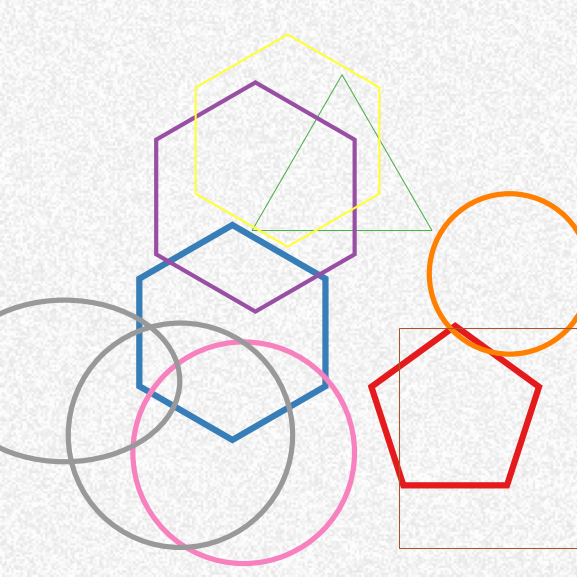[{"shape": "pentagon", "thickness": 3, "radius": 0.76, "center": [0.788, 0.282]}, {"shape": "hexagon", "thickness": 3, "radius": 0.93, "center": [0.402, 0.423]}, {"shape": "triangle", "thickness": 0.5, "radius": 0.9, "center": [0.592, 0.69]}, {"shape": "hexagon", "thickness": 2, "radius": 0.99, "center": [0.442, 0.658]}, {"shape": "circle", "thickness": 2.5, "radius": 0.69, "center": [0.882, 0.525]}, {"shape": "hexagon", "thickness": 1, "radius": 0.92, "center": [0.498, 0.756]}, {"shape": "square", "thickness": 0.5, "radius": 0.95, "center": [0.88, 0.241]}, {"shape": "circle", "thickness": 2.5, "radius": 0.96, "center": [0.422, 0.215]}, {"shape": "circle", "thickness": 2.5, "radius": 0.97, "center": [0.312, 0.245]}, {"shape": "oval", "thickness": 2.5, "radius": 1.0, "center": [0.111, 0.34]}]